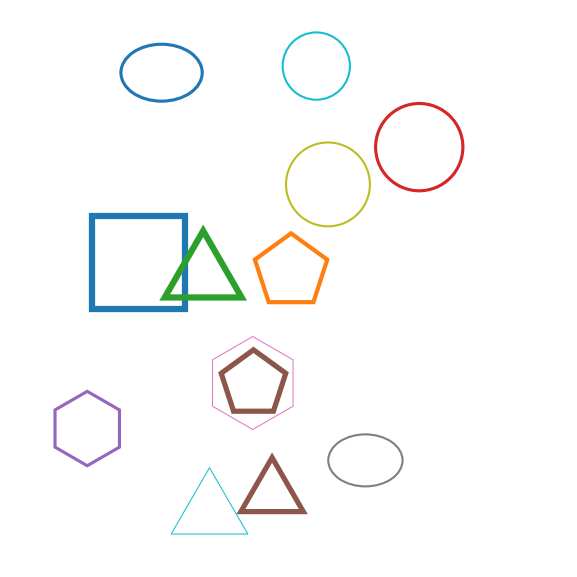[{"shape": "square", "thickness": 3, "radius": 0.4, "center": [0.239, 0.544]}, {"shape": "oval", "thickness": 1.5, "radius": 0.35, "center": [0.28, 0.873]}, {"shape": "pentagon", "thickness": 2, "radius": 0.33, "center": [0.504, 0.529]}, {"shape": "triangle", "thickness": 3, "radius": 0.38, "center": [0.352, 0.523]}, {"shape": "circle", "thickness": 1.5, "radius": 0.38, "center": [0.726, 0.744]}, {"shape": "hexagon", "thickness": 1.5, "radius": 0.32, "center": [0.151, 0.257]}, {"shape": "triangle", "thickness": 2.5, "radius": 0.31, "center": [0.471, 0.144]}, {"shape": "pentagon", "thickness": 2.5, "radius": 0.29, "center": [0.439, 0.335]}, {"shape": "hexagon", "thickness": 0.5, "radius": 0.4, "center": [0.438, 0.336]}, {"shape": "oval", "thickness": 1, "radius": 0.32, "center": [0.633, 0.202]}, {"shape": "circle", "thickness": 1, "radius": 0.36, "center": [0.568, 0.68]}, {"shape": "circle", "thickness": 1, "radius": 0.29, "center": [0.548, 0.885]}, {"shape": "triangle", "thickness": 0.5, "radius": 0.38, "center": [0.363, 0.113]}]